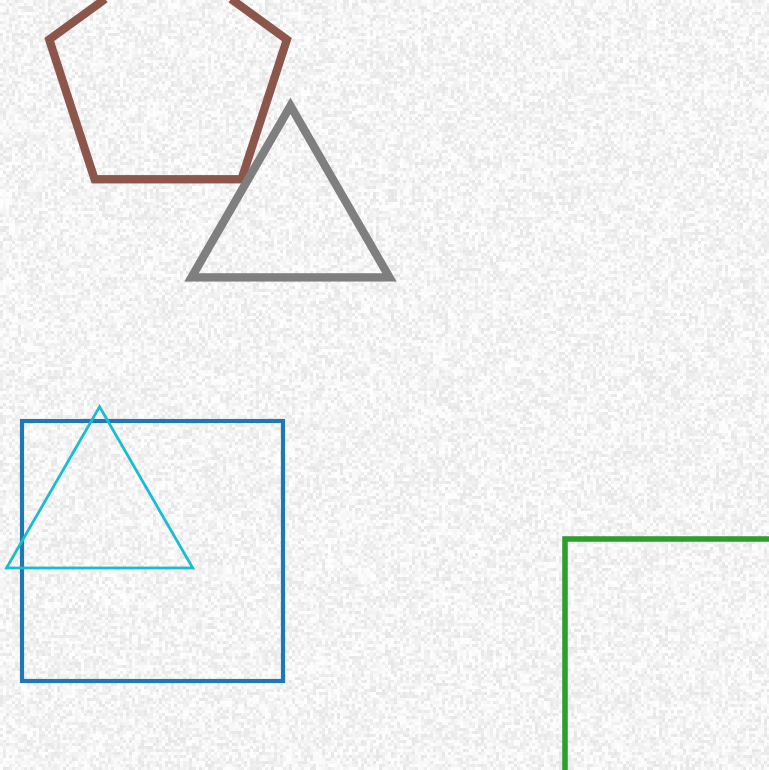[{"shape": "square", "thickness": 1.5, "radius": 0.85, "center": [0.198, 0.284]}, {"shape": "square", "thickness": 2, "radius": 0.79, "center": [0.892, 0.143]}, {"shape": "pentagon", "thickness": 3, "radius": 0.81, "center": [0.218, 0.898]}, {"shape": "triangle", "thickness": 3, "radius": 0.74, "center": [0.377, 0.714]}, {"shape": "triangle", "thickness": 1, "radius": 0.7, "center": [0.129, 0.332]}]